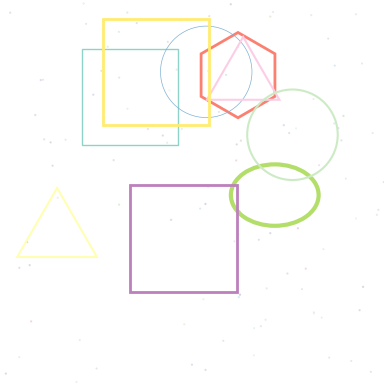[{"shape": "square", "thickness": 1, "radius": 0.62, "center": [0.337, 0.748]}, {"shape": "triangle", "thickness": 1.5, "radius": 0.6, "center": [0.148, 0.392]}, {"shape": "hexagon", "thickness": 2, "radius": 0.55, "center": [0.618, 0.805]}, {"shape": "circle", "thickness": 0.5, "radius": 0.59, "center": [0.536, 0.813]}, {"shape": "oval", "thickness": 3, "radius": 0.57, "center": [0.714, 0.493]}, {"shape": "triangle", "thickness": 1.5, "radius": 0.54, "center": [0.632, 0.795]}, {"shape": "square", "thickness": 2, "radius": 0.69, "center": [0.477, 0.381]}, {"shape": "circle", "thickness": 1.5, "radius": 0.59, "center": [0.76, 0.65]}, {"shape": "square", "thickness": 2, "radius": 0.69, "center": [0.406, 0.812]}]